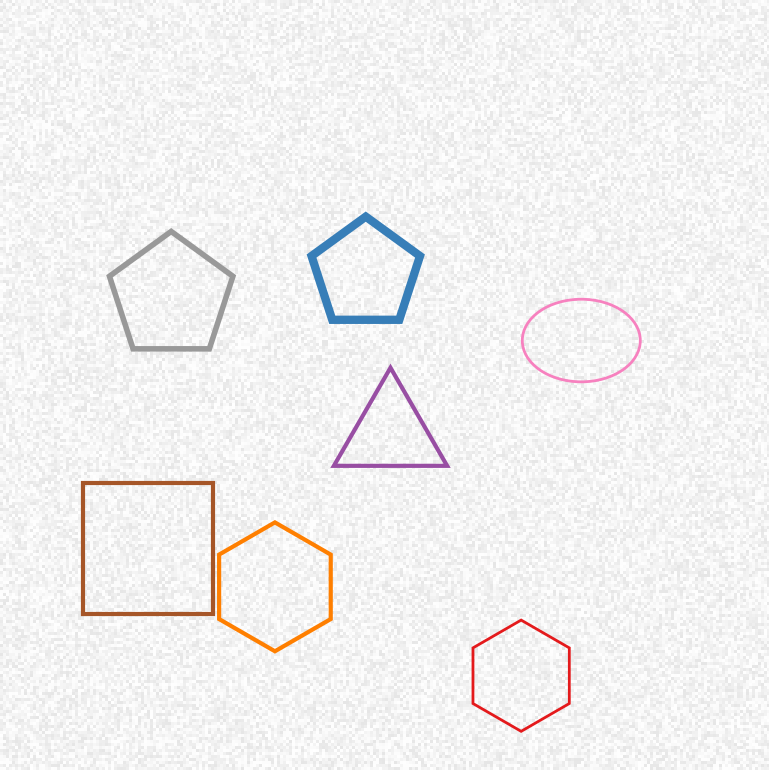[{"shape": "hexagon", "thickness": 1, "radius": 0.36, "center": [0.677, 0.122]}, {"shape": "pentagon", "thickness": 3, "radius": 0.37, "center": [0.475, 0.645]}, {"shape": "triangle", "thickness": 1.5, "radius": 0.42, "center": [0.507, 0.437]}, {"shape": "hexagon", "thickness": 1.5, "radius": 0.42, "center": [0.357, 0.238]}, {"shape": "square", "thickness": 1.5, "radius": 0.42, "center": [0.192, 0.288]}, {"shape": "oval", "thickness": 1, "radius": 0.38, "center": [0.755, 0.558]}, {"shape": "pentagon", "thickness": 2, "radius": 0.42, "center": [0.222, 0.615]}]